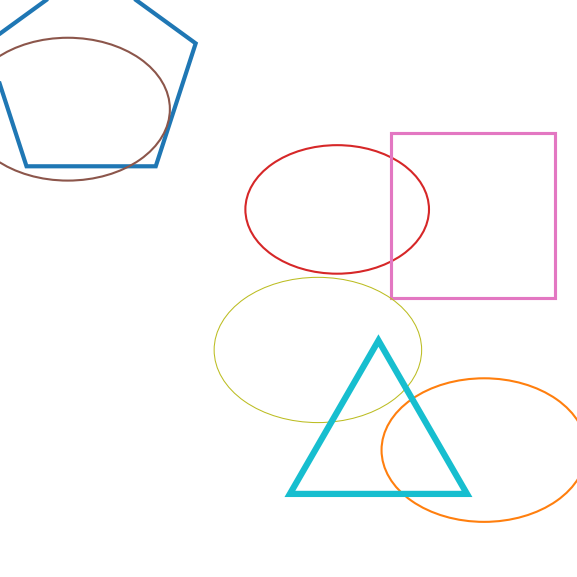[{"shape": "pentagon", "thickness": 2, "radius": 0.95, "center": [0.158, 0.865]}, {"shape": "oval", "thickness": 1, "radius": 0.89, "center": [0.838, 0.22]}, {"shape": "oval", "thickness": 1, "radius": 0.79, "center": [0.584, 0.636]}, {"shape": "oval", "thickness": 1, "radius": 0.88, "center": [0.117, 0.81]}, {"shape": "square", "thickness": 1.5, "radius": 0.71, "center": [0.819, 0.626]}, {"shape": "oval", "thickness": 0.5, "radius": 0.9, "center": [0.55, 0.393]}, {"shape": "triangle", "thickness": 3, "radius": 0.89, "center": [0.655, 0.232]}]